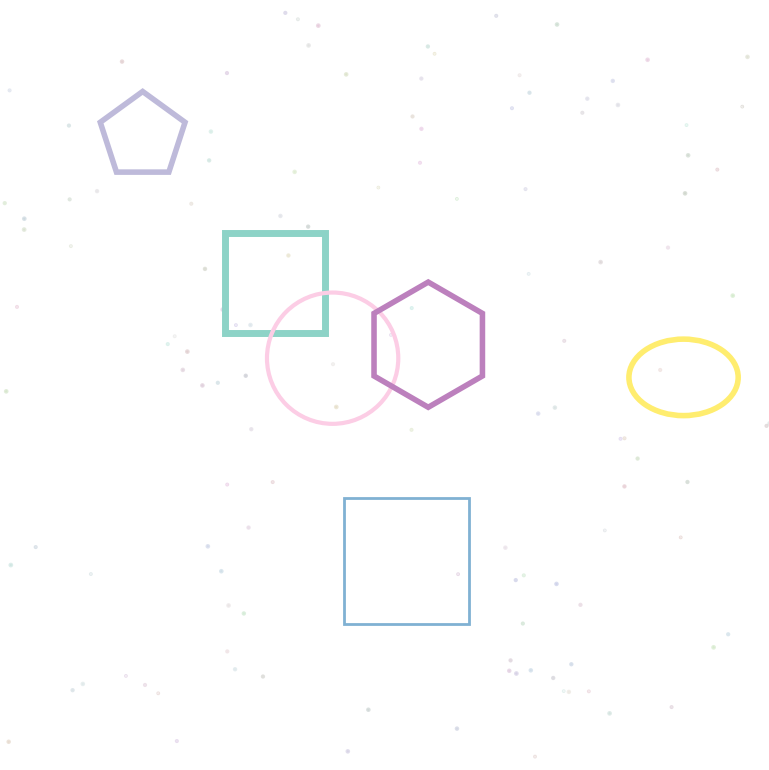[{"shape": "square", "thickness": 2.5, "radius": 0.32, "center": [0.357, 0.633]}, {"shape": "pentagon", "thickness": 2, "radius": 0.29, "center": [0.185, 0.823]}, {"shape": "square", "thickness": 1, "radius": 0.41, "center": [0.528, 0.271]}, {"shape": "circle", "thickness": 1.5, "radius": 0.43, "center": [0.432, 0.535]}, {"shape": "hexagon", "thickness": 2, "radius": 0.41, "center": [0.556, 0.552]}, {"shape": "oval", "thickness": 2, "radius": 0.35, "center": [0.888, 0.51]}]